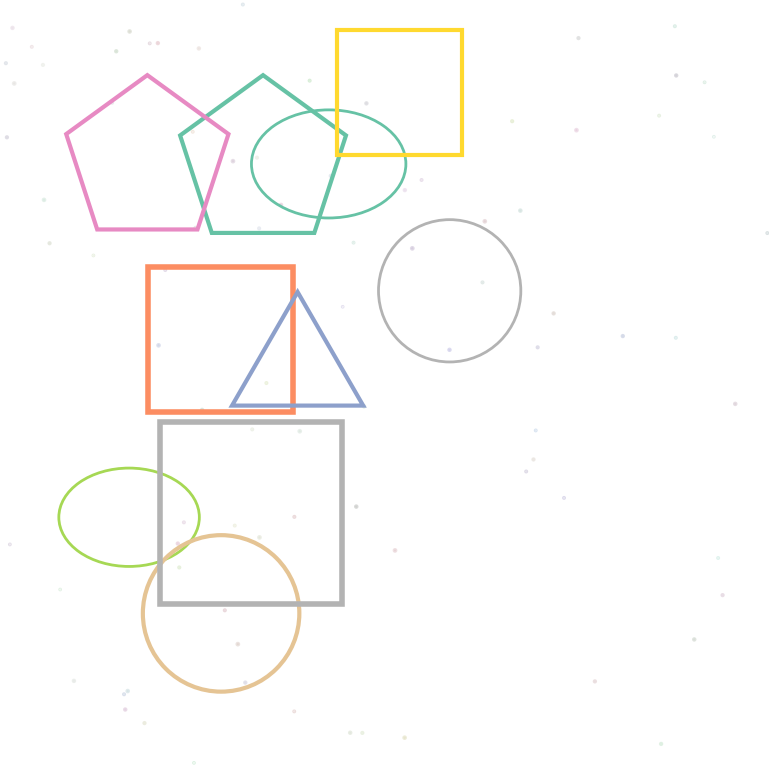[{"shape": "pentagon", "thickness": 1.5, "radius": 0.57, "center": [0.342, 0.789]}, {"shape": "oval", "thickness": 1, "radius": 0.5, "center": [0.427, 0.787]}, {"shape": "square", "thickness": 2, "radius": 0.47, "center": [0.287, 0.56]}, {"shape": "triangle", "thickness": 1.5, "radius": 0.49, "center": [0.386, 0.522]}, {"shape": "pentagon", "thickness": 1.5, "radius": 0.55, "center": [0.191, 0.792]}, {"shape": "oval", "thickness": 1, "radius": 0.46, "center": [0.168, 0.328]}, {"shape": "square", "thickness": 1.5, "radius": 0.41, "center": [0.519, 0.88]}, {"shape": "circle", "thickness": 1.5, "radius": 0.51, "center": [0.287, 0.203]}, {"shape": "circle", "thickness": 1, "radius": 0.46, "center": [0.584, 0.622]}, {"shape": "square", "thickness": 2, "radius": 0.59, "center": [0.326, 0.334]}]